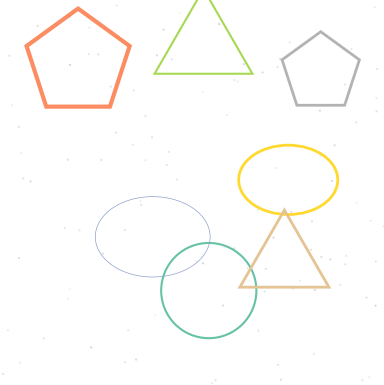[{"shape": "circle", "thickness": 1.5, "radius": 0.62, "center": [0.542, 0.245]}, {"shape": "pentagon", "thickness": 3, "radius": 0.7, "center": [0.203, 0.837]}, {"shape": "oval", "thickness": 0.5, "radius": 0.75, "center": [0.397, 0.385]}, {"shape": "triangle", "thickness": 1.5, "radius": 0.73, "center": [0.529, 0.882]}, {"shape": "oval", "thickness": 2, "radius": 0.64, "center": [0.749, 0.533]}, {"shape": "triangle", "thickness": 2, "radius": 0.67, "center": [0.739, 0.321]}, {"shape": "pentagon", "thickness": 2, "radius": 0.53, "center": [0.833, 0.812]}]